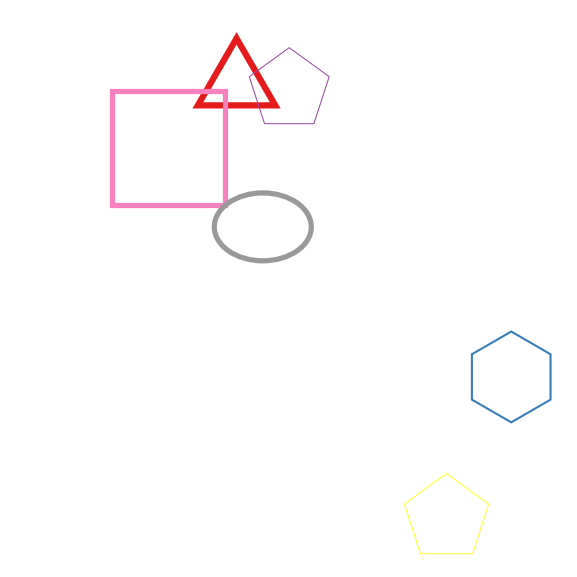[{"shape": "triangle", "thickness": 3, "radius": 0.39, "center": [0.41, 0.855]}, {"shape": "hexagon", "thickness": 1, "radius": 0.39, "center": [0.885, 0.346]}, {"shape": "pentagon", "thickness": 0.5, "radius": 0.36, "center": [0.501, 0.844]}, {"shape": "pentagon", "thickness": 0.5, "radius": 0.38, "center": [0.773, 0.102]}, {"shape": "square", "thickness": 2.5, "radius": 0.49, "center": [0.292, 0.743]}, {"shape": "oval", "thickness": 2.5, "radius": 0.42, "center": [0.455, 0.606]}]